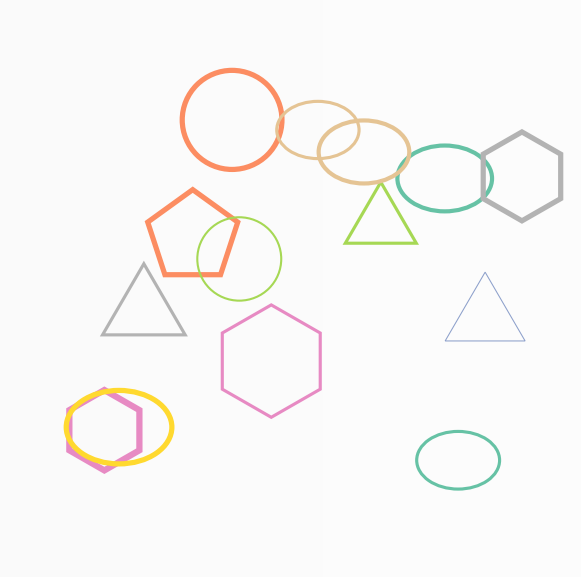[{"shape": "oval", "thickness": 1.5, "radius": 0.36, "center": [0.788, 0.202]}, {"shape": "oval", "thickness": 2, "radius": 0.41, "center": [0.765, 0.69]}, {"shape": "pentagon", "thickness": 2.5, "radius": 0.41, "center": [0.332, 0.589]}, {"shape": "circle", "thickness": 2.5, "radius": 0.43, "center": [0.399, 0.792]}, {"shape": "triangle", "thickness": 0.5, "radius": 0.4, "center": [0.835, 0.448]}, {"shape": "hexagon", "thickness": 3, "radius": 0.35, "center": [0.18, 0.254]}, {"shape": "hexagon", "thickness": 1.5, "radius": 0.49, "center": [0.467, 0.374]}, {"shape": "triangle", "thickness": 1.5, "radius": 0.35, "center": [0.655, 0.613]}, {"shape": "circle", "thickness": 1, "radius": 0.36, "center": [0.412, 0.551]}, {"shape": "oval", "thickness": 2.5, "radius": 0.45, "center": [0.205, 0.259]}, {"shape": "oval", "thickness": 2, "radius": 0.39, "center": [0.626, 0.736]}, {"shape": "oval", "thickness": 1.5, "radius": 0.35, "center": [0.547, 0.774]}, {"shape": "triangle", "thickness": 1.5, "radius": 0.41, "center": [0.248, 0.46]}, {"shape": "hexagon", "thickness": 2.5, "radius": 0.38, "center": [0.898, 0.694]}]